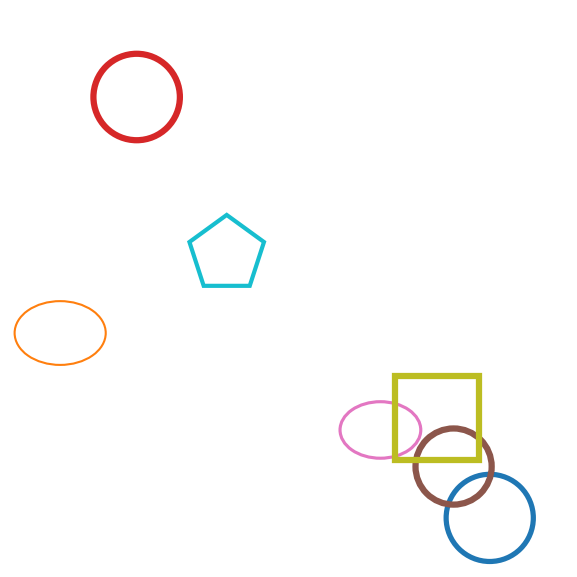[{"shape": "circle", "thickness": 2.5, "radius": 0.38, "center": [0.848, 0.102]}, {"shape": "oval", "thickness": 1, "radius": 0.39, "center": [0.104, 0.422]}, {"shape": "circle", "thickness": 3, "radius": 0.37, "center": [0.237, 0.831]}, {"shape": "circle", "thickness": 3, "radius": 0.33, "center": [0.785, 0.191]}, {"shape": "oval", "thickness": 1.5, "radius": 0.35, "center": [0.659, 0.255]}, {"shape": "square", "thickness": 3, "radius": 0.36, "center": [0.757, 0.275]}, {"shape": "pentagon", "thickness": 2, "radius": 0.34, "center": [0.393, 0.559]}]